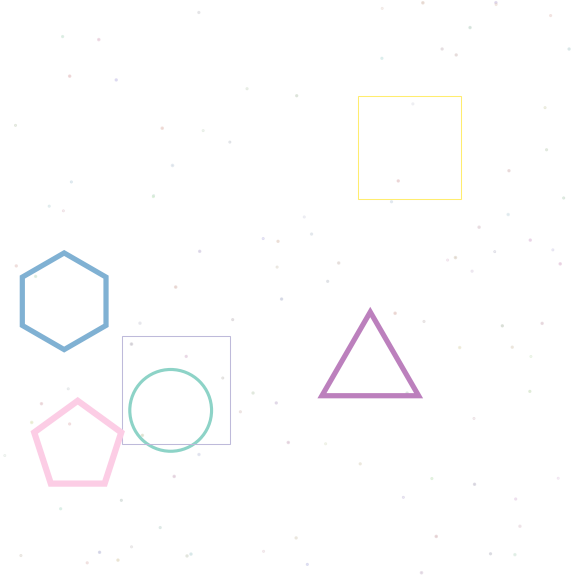[{"shape": "circle", "thickness": 1.5, "radius": 0.35, "center": [0.296, 0.289]}, {"shape": "square", "thickness": 0.5, "radius": 0.47, "center": [0.305, 0.324]}, {"shape": "hexagon", "thickness": 2.5, "radius": 0.42, "center": [0.111, 0.477]}, {"shape": "pentagon", "thickness": 3, "radius": 0.4, "center": [0.135, 0.226]}, {"shape": "triangle", "thickness": 2.5, "radius": 0.48, "center": [0.641, 0.362]}, {"shape": "square", "thickness": 0.5, "radius": 0.44, "center": [0.709, 0.744]}]